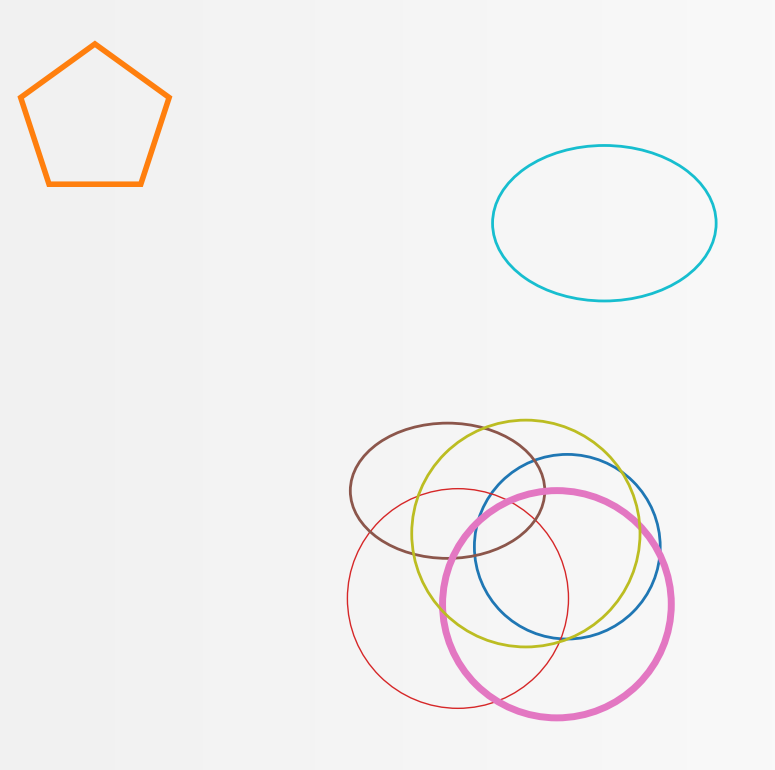[{"shape": "circle", "thickness": 1, "radius": 0.6, "center": [0.732, 0.29]}, {"shape": "pentagon", "thickness": 2, "radius": 0.5, "center": [0.122, 0.842]}, {"shape": "circle", "thickness": 0.5, "radius": 0.71, "center": [0.591, 0.223]}, {"shape": "oval", "thickness": 1, "radius": 0.63, "center": [0.577, 0.363]}, {"shape": "circle", "thickness": 2.5, "radius": 0.74, "center": [0.719, 0.215]}, {"shape": "circle", "thickness": 1, "radius": 0.74, "center": [0.679, 0.307]}, {"shape": "oval", "thickness": 1, "radius": 0.72, "center": [0.78, 0.71]}]